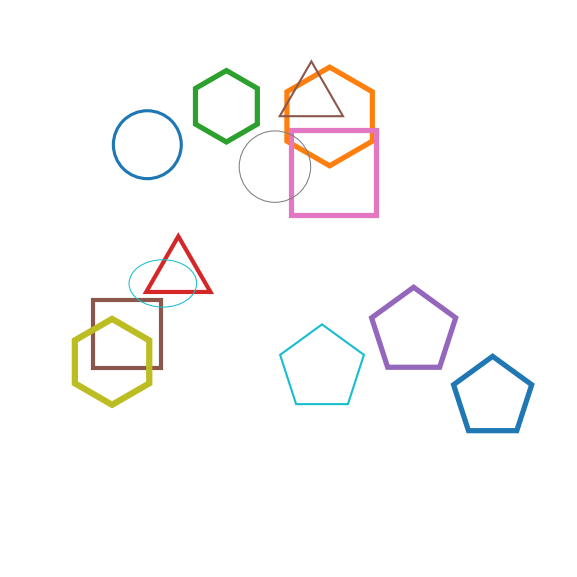[{"shape": "circle", "thickness": 1.5, "radius": 0.29, "center": [0.255, 0.749]}, {"shape": "pentagon", "thickness": 2.5, "radius": 0.36, "center": [0.853, 0.311]}, {"shape": "hexagon", "thickness": 2.5, "radius": 0.43, "center": [0.571, 0.797]}, {"shape": "hexagon", "thickness": 2.5, "radius": 0.31, "center": [0.392, 0.815]}, {"shape": "triangle", "thickness": 2, "radius": 0.32, "center": [0.309, 0.526]}, {"shape": "pentagon", "thickness": 2.5, "radius": 0.38, "center": [0.716, 0.425]}, {"shape": "triangle", "thickness": 1, "radius": 0.32, "center": [0.539, 0.83]}, {"shape": "square", "thickness": 2, "radius": 0.3, "center": [0.22, 0.421]}, {"shape": "square", "thickness": 2.5, "radius": 0.37, "center": [0.577, 0.7]}, {"shape": "circle", "thickness": 0.5, "radius": 0.31, "center": [0.476, 0.711]}, {"shape": "hexagon", "thickness": 3, "radius": 0.37, "center": [0.194, 0.373]}, {"shape": "pentagon", "thickness": 1, "radius": 0.38, "center": [0.558, 0.361]}, {"shape": "oval", "thickness": 0.5, "radius": 0.29, "center": [0.282, 0.508]}]